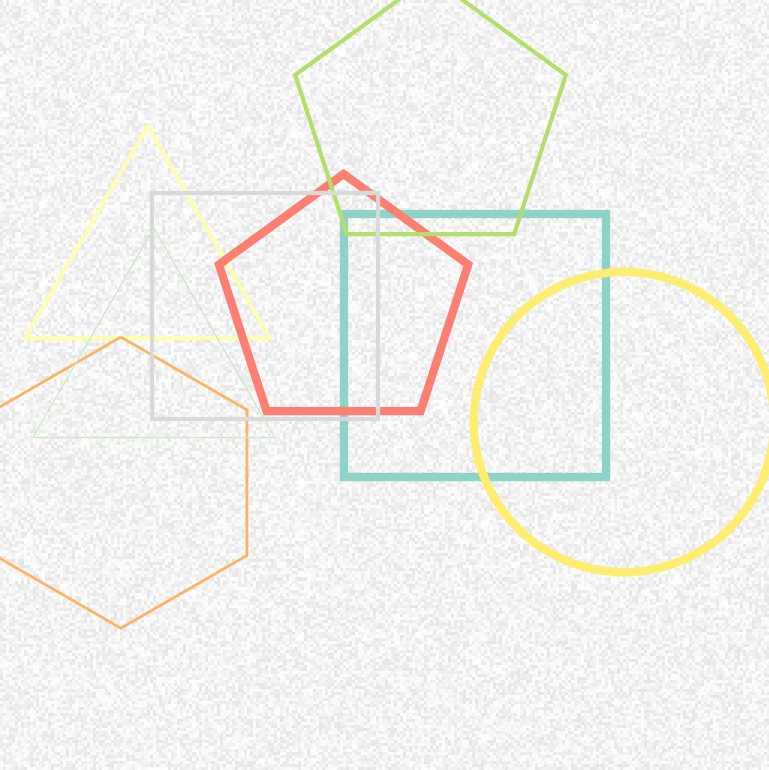[{"shape": "square", "thickness": 3, "radius": 0.85, "center": [0.617, 0.551]}, {"shape": "triangle", "thickness": 1.5, "radius": 0.92, "center": [0.192, 0.653]}, {"shape": "pentagon", "thickness": 3, "radius": 0.85, "center": [0.446, 0.604]}, {"shape": "hexagon", "thickness": 1, "radius": 0.95, "center": [0.157, 0.373]}, {"shape": "pentagon", "thickness": 1.5, "radius": 0.92, "center": [0.559, 0.845]}, {"shape": "square", "thickness": 1.5, "radius": 0.73, "center": [0.344, 0.603]}, {"shape": "triangle", "thickness": 0.5, "radius": 0.91, "center": [0.2, 0.522]}, {"shape": "circle", "thickness": 3, "radius": 0.97, "center": [0.81, 0.452]}]